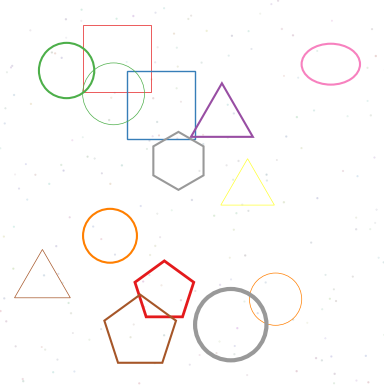[{"shape": "square", "thickness": 0.5, "radius": 0.44, "center": [0.304, 0.848]}, {"shape": "pentagon", "thickness": 2, "radius": 0.4, "center": [0.427, 0.242]}, {"shape": "square", "thickness": 1, "radius": 0.45, "center": [0.418, 0.728]}, {"shape": "circle", "thickness": 1.5, "radius": 0.36, "center": [0.173, 0.817]}, {"shape": "circle", "thickness": 0.5, "radius": 0.4, "center": [0.295, 0.756]}, {"shape": "triangle", "thickness": 1.5, "radius": 0.46, "center": [0.576, 0.691]}, {"shape": "circle", "thickness": 0.5, "radius": 0.34, "center": [0.716, 0.223]}, {"shape": "circle", "thickness": 1.5, "radius": 0.35, "center": [0.286, 0.388]}, {"shape": "triangle", "thickness": 0.5, "radius": 0.4, "center": [0.643, 0.507]}, {"shape": "triangle", "thickness": 0.5, "radius": 0.42, "center": [0.11, 0.268]}, {"shape": "pentagon", "thickness": 1.5, "radius": 0.49, "center": [0.364, 0.137]}, {"shape": "oval", "thickness": 1.5, "radius": 0.38, "center": [0.859, 0.833]}, {"shape": "hexagon", "thickness": 1.5, "radius": 0.38, "center": [0.463, 0.582]}, {"shape": "circle", "thickness": 3, "radius": 0.46, "center": [0.599, 0.157]}]